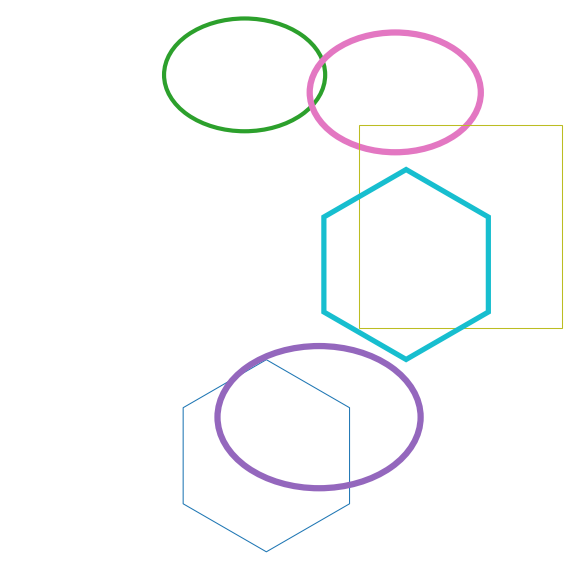[{"shape": "hexagon", "thickness": 0.5, "radius": 0.83, "center": [0.461, 0.21]}, {"shape": "oval", "thickness": 2, "radius": 0.7, "center": [0.424, 0.869]}, {"shape": "oval", "thickness": 3, "radius": 0.88, "center": [0.552, 0.277]}, {"shape": "oval", "thickness": 3, "radius": 0.74, "center": [0.684, 0.839]}, {"shape": "square", "thickness": 0.5, "radius": 0.88, "center": [0.797, 0.607]}, {"shape": "hexagon", "thickness": 2.5, "radius": 0.82, "center": [0.703, 0.541]}]